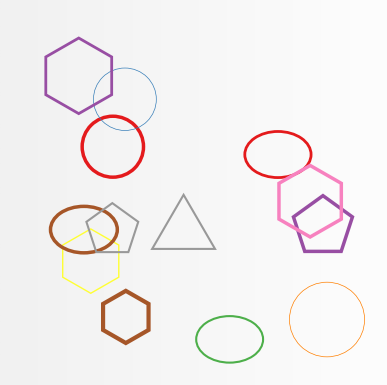[{"shape": "oval", "thickness": 2, "radius": 0.43, "center": [0.717, 0.599]}, {"shape": "circle", "thickness": 2.5, "radius": 0.4, "center": [0.291, 0.619]}, {"shape": "circle", "thickness": 0.5, "radius": 0.41, "center": [0.322, 0.742]}, {"shape": "oval", "thickness": 1.5, "radius": 0.43, "center": [0.593, 0.119]}, {"shape": "pentagon", "thickness": 2.5, "radius": 0.4, "center": [0.833, 0.412]}, {"shape": "hexagon", "thickness": 2, "radius": 0.49, "center": [0.203, 0.803]}, {"shape": "circle", "thickness": 0.5, "radius": 0.48, "center": [0.844, 0.17]}, {"shape": "hexagon", "thickness": 1, "radius": 0.42, "center": [0.234, 0.322]}, {"shape": "hexagon", "thickness": 3, "radius": 0.34, "center": [0.325, 0.177]}, {"shape": "oval", "thickness": 2.5, "radius": 0.43, "center": [0.217, 0.404]}, {"shape": "hexagon", "thickness": 2.5, "radius": 0.46, "center": [0.8, 0.477]}, {"shape": "triangle", "thickness": 1.5, "radius": 0.47, "center": [0.474, 0.4]}, {"shape": "pentagon", "thickness": 1.5, "radius": 0.35, "center": [0.29, 0.402]}]